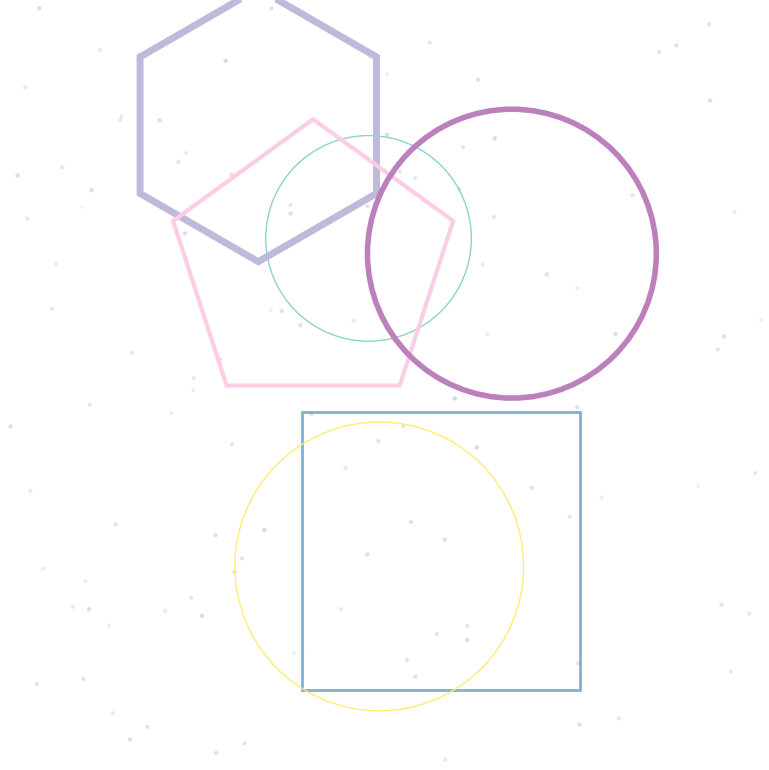[{"shape": "circle", "thickness": 0.5, "radius": 0.67, "center": [0.479, 0.69]}, {"shape": "hexagon", "thickness": 2.5, "radius": 0.89, "center": [0.335, 0.837]}, {"shape": "square", "thickness": 1, "radius": 0.9, "center": [0.573, 0.284]}, {"shape": "pentagon", "thickness": 1.5, "radius": 0.96, "center": [0.407, 0.654]}, {"shape": "circle", "thickness": 2, "radius": 0.94, "center": [0.665, 0.671]}, {"shape": "circle", "thickness": 0.5, "radius": 0.94, "center": [0.493, 0.264]}]